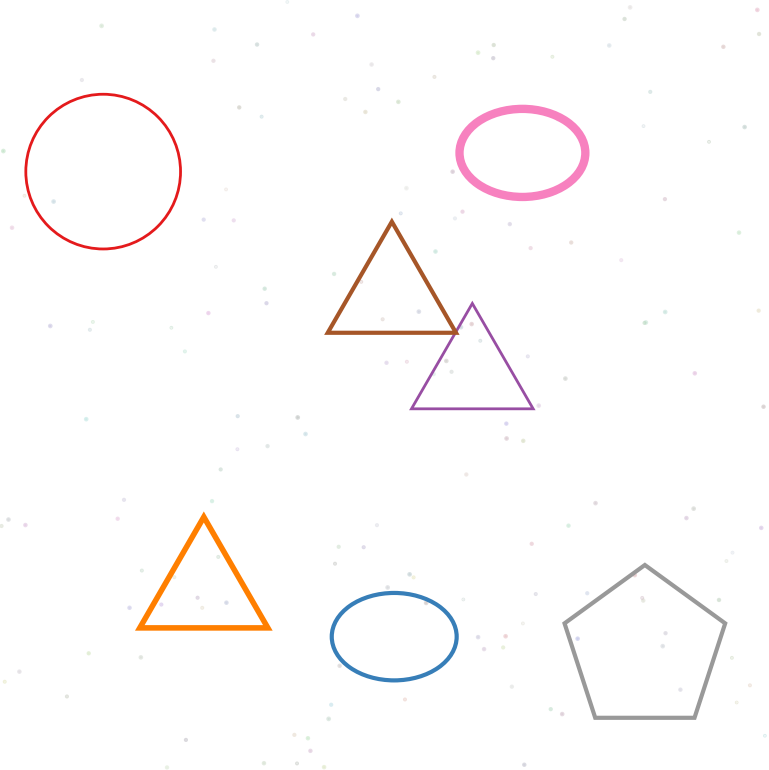[{"shape": "circle", "thickness": 1, "radius": 0.5, "center": [0.134, 0.777]}, {"shape": "oval", "thickness": 1.5, "radius": 0.41, "center": [0.512, 0.173]}, {"shape": "triangle", "thickness": 1, "radius": 0.46, "center": [0.613, 0.515]}, {"shape": "triangle", "thickness": 2, "radius": 0.48, "center": [0.265, 0.233]}, {"shape": "triangle", "thickness": 1.5, "radius": 0.48, "center": [0.509, 0.616]}, {"shape": "oval", "thickness": 3, "radius": 0.41, "center": [0.678, 0.801]}, {"shape": "pentagon", "thickness": 1.5, "radius": 0.55, "center": [0.837, 0.157]}]